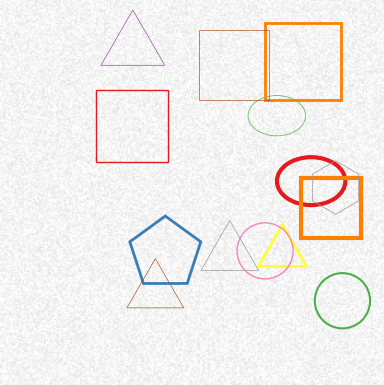[{"shape": "oval", "thickness": 3, "radius": 0.44, "center": [0.808, 0.53]}, {"shape": "square", "thickness": 1, "radius": 0.46, "center": [0.343, 0.673]}, {"shape": "pentagon", "thickness": 2, "radius": 0.48, "center": [0.429, 0.342]}, {"shape": "oval", "thickness": 0.5, "radius": 0.37, "center": [0.719, 0.699]}, {"shape": "circle", "thickness": 1.5, "radius": 0.36, "center": [0.889, 0.219]}, {"shape": "triangle", "thickness": 0.5, "radius": 0.48, "center": [0.345, 0.878]}, {"shape": "square", "thickness": 2, "radius": 0.5, "center": [0.787, 0.84]}, {"shape": "square", "thickness": 3, "radius": 0.39, "center": [0.86, 0.46]}, {"shape": "triangle", "thickness": 2, "radius": 0.36, "center": [0.734, 0.344]}, {"shape": "square", "thickness": 0.5, "radius": 0.45, "center": [0.608, 0.831]}, {"shape": "triangle", "thickness": 0.5, "radius": 0.43, "center": [0.403, 0.243]}, {"shape": "circle", "thickness": 1, "radius": 0.36, "center": [0.688, 0.348]}, {"shape": "triangle", "thickness": 0.5, "radius": 0.43, "center": [0.597, 0.341]}, {"shape": "hexagon", "thickness": 0.5, "radius": 0.35, "center": [0.872, 0.513]}]